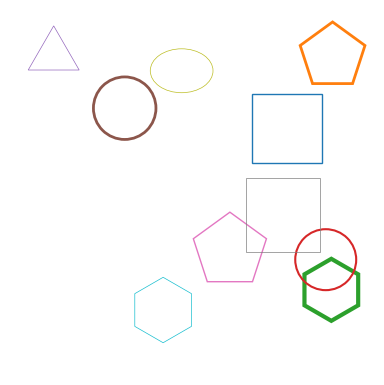[{"shape": "square", "thickness": 1, "radius": 0.45, "center": [0.745, 0.666]}, {"shape": "pentagon", "thickness": 2, "radius": 0.44, "center": [0.864, 0.854]}, {"shape": "hexagon", "thickness": 3, "radius": 0.4, "center": [0.861, 0.247]}, {"shape": "circle", "thickness": 1.5, "radius": 0.4, "center": [0.846, 0.326]}, {"shape": "triangle", "thickness": 0.5, "radius": 0.38, "center": [0.139, 0.856]}, {"shape": "circle", "thickness": 2, "radius": 0.41, "center": [0.324, 0.719]}, {"shape": "pentagon", "thickness": 1, "radius": 0.5, "center": [0.597, 0.349]}, {"shape": "square", "thickness": 0.5, "radius": 0.48, "center": [0.736, 0.442]}, {"shape": "oval", "thickness": 0.5, "radius": 0.41, "center": [0.472, 0.816]}, {"shape": "hexagon", "thickness": 0.5, "radius": 0.42, "center": [0.424, 0.195]}]